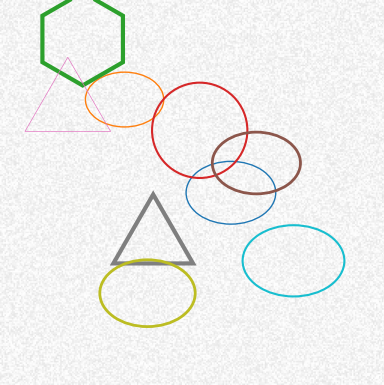[{"shape": "oval", "thickness": 1, "radius": 0.58, "center": [0.6, 0.499]}, {"shape": "oval", "thickness": 1, "radius": 0.51, "center": [0.324, 0.741]}, {"shape": "hexagon", "thickness": 3, "radius": 0.6, "center": [0.215, 0.899]}, {"shape": "circle", "thickness": 1.5, "radius": 0.62, "center": [0.519, 0.662]}, {"shape": "oval", "thickness": 2, "radius": 0.57, "center": [0.666, 0.577]}, {"shape": "triangle", "thickness": 0.5, "radius": 0.64, "center": [0.176, 0.723]}, {"shape": "triangle", "thickness": 3, "radius": 0.6, "center": [0.398, 0.375]}, {"shape": "oval", "thickness": 2, "radius": 0.62, "center": [0.383, 0.238]}, {"shape": "oval", "thickness": 1.5, "radius": 0.66, "center": [0.762, 0.323]}]